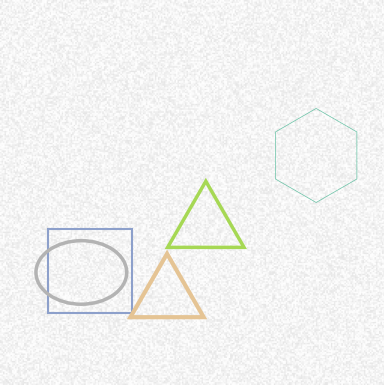[{"shape": "hexagon", "thickness": 0.5, "radius": 0.61, "center": [0.821, 0.596]}, {"shape": "square", "thickness": 1.5, "radius": 0.55, "center": [0.233, 0.296]}, {"shape": "triangle", "thickness": 2.5, "radius": 0.57, "center": [0.535, 0.415]}, {"shape": "triangle", "thickness": 3, "radius": 0.55, "center": [0.434, 0.231]}, {"shape": "oval", "thickness": 2.5, "radius": 0.59, "center": [0.211, 0.292]}]